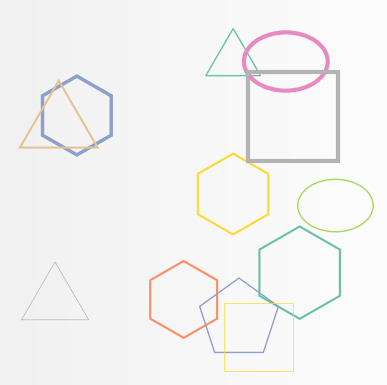[{"shape": "hexagon", "thickness": 1.5, "radius": 0.6, "center": [0.773, 0.292]}, {"shape": "triangle", "thickness": 1, "radius": 0.41, "center": [0.602, 0.844]}, {"shape": "hexagon", "thickness": 1.5, "radius": 0.5, "center": [0.474, 0.222]}, {"shape": "pentagon", "thickness": 1, "radius": 0.53, "center": [0.617, 0.171]}, {"shape": "hexagon", "thickness": 2.5, "radius": 0.51, "center": [0.198, 0.7]}, {"shape": "oval", "thickness": 3, "radius": 0.54, "center": [0.738, 0.84]}, {"shape": "oval", "thickness": 1, "radius": 0.49, "center": [0.866, 0.466]}, {"shape": "hexagon", "thickness": 1.5, "radius": 0.52, "center": [0.601, 0.496]}, {"shape": "square", "thickness": 0.5, "radius": 0.45, "center": [0.666, 0.124]}, {"shape": "triangle", "thickness": 1.5, "radius": 0.58, "center": [0.152, 0.675]}, {"shape": "square", "thickness": 3, "radius": 0.58, "center": [0.756, 0.698]}, {"shape": "triangle", "thickness": 0.5, "radius": 0.5, "center": [0.142, 0.219]}]